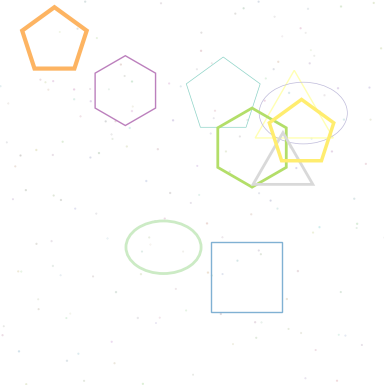[{"shape": "pentagon", "thickness": 0.5, "radius": 0.5, "center": [0.58, 0.751]}, {"shape": "triangle", "thickness": 1, "radius": 0.59, "center": [0.764, 0.7]}, {"shape": "oval", "thickness": 0.5, "radius": 0.57, "center": [0.788, 0.706]}, {"shape": "square", "thickness": 1, "radius": 0.46, "center": [0.641, 0.28]}, {"shape": "pentagon", "thickness": 3, "radius": 0.44, "center": [0.141, 0.893]}, {"shape": "hexagon", "thickness": 2, "radius": 0.51, "center": [0.655, 0.617]}, {"shape": "triangle", "thickness": 2, "radius": 0.45, "center": [0.735, 0.566]}, {"shape": "hexagon", "thickness": 1, "radius": 0.45, "center": [0.326, 0.765]}, {"shape": "oval", "thickness": 2, "radius": 0.49, "center": [0.425, 0.358]}, {"shape": "pentagon", "thickness": 2.5, "radius": 0.44, "center": [0.783, 0.654]}]